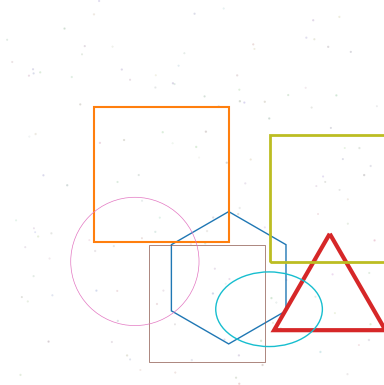[{"shape": "hexagon", "thickness": 1, "radius": 0.86, "center": [0.594, 0.279]}, {"shape": "square", "thickness": 1.5, "radius": 0.88, "center": [0.419, 0.546]}, {"shape": "triangle", "thickness": 3, "radius": 0.83, "center": [0.856, 0.226]}, {"shape": "square", "thickness": 0.5, "radius": 0.76, "center": [0.537, 0.211]}, {"shape": "circle", "thickness": 0.5, "radius": 0.83, "center": [0.35, 0.321]}, {"shape": "square", "thickness": 2, "radius": 0.82, "center": [0.866, 0.484]}, {"shape": "oval", "thickness": 1, "radius": 0.69, "center": [0.699, 0.197]}]